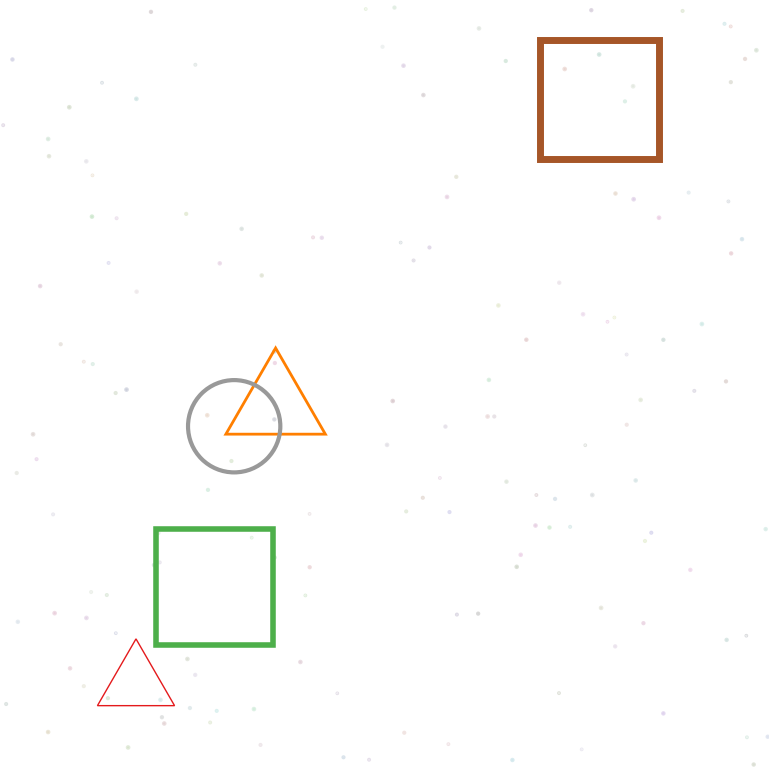[{"shape": "triangle", "thickness": 0.5, "radius": 0.29, "center": [0.177, 0.112]}, {"shape": "square", "thickness": 2, "radius": 0.38, "center": [0.279, 0.238]}, {"shape": "triangle", "thickness": 1, "radius": 0.37, "center": [0.358, 0.473]}, {"shape": "square", "thickness": 2.5, "radius": 0.39, "center": [0.779, 0.871]}, {"shape": "circle", "thickness": 1.5, "radius": 0.3, "center": [0.304, 0.446]}]